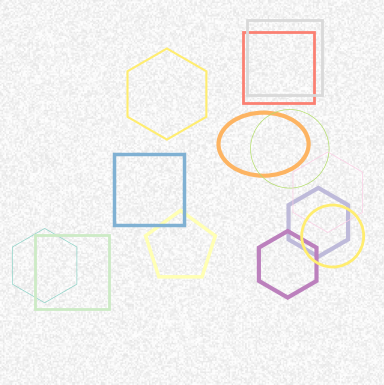[{"shape": "hexagon", "thickness": 0.5, "radius": 0.48, "center": [0.116, 0.31]}, {"shape": "pentagon", "thickness": 2.5, "radius": 0.48, "center": [0.469, 0.358]}, {"shape": "hexagon", "thickness": 3, "radius": 0.45, "center": [0.827, 0.423]}, {"shape": "square", "thickness": 2, "radius": 0.46, "center": [0.724, 0.825]}, {"shape": "square", "thickness": 2.5, "radius": 0.46, "center": [0.387, 0.507]}, {"shape": "oval", "thickness": 3, "radius": 0.59, "center": [0.685, 0.626]}, {"shape": "circle", "thickness": 0.5, "radius": 0.51, "center": [0.753, 0.613]}, {"shape": "hexagon", "thickness": 0.5, "radius": 0.52, "center": [0.851, 0.501]}, {"shape": "square", "thickness": 2, "radius": 0.49, "center": [0.739, 0.851]}, {"shape": "hexagon", "thickness": 3, "radius": 0.43, "center": [0.747, 0.314]}, {"shape": "square", "thickness": 2, "radius": 0.48, "center": [0.188, 0.294]}, {"shape": "hexagon", "thickness": 1.5, "radius": 0.59, "center": [0.434, 0.756]}, {"shape": "circle", "thickness": 2, "radius": 0.4, "center": [0.864, 0.387]}]